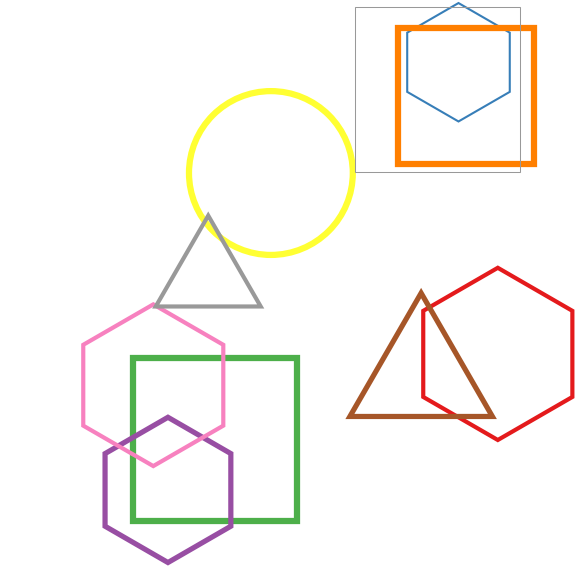[{"shape": "hexagon", "thickness": 2, "radius": 0.75, "center": [0.862, 0.386]}, {"shape": "hexagon", "thickness": 1, "radius": 0.51, "center": [0.794, 0.891]}, {"shape": "square", "thickness": 3, "radius": 0.71, "center": [0.373, 0.238]}, {"shape": "hexagon", "thickness": 2.5, "radius": 0.63, "center": [0.291, 0.151]}, {"shape": "square", "thickness": 3, "radius": 0.59, "center": [0.807, 0.833]}, {"shape": "circle", "thickness": 3, "radius": 0.71, "center": [0.469, 0.7]}, {"shape": "triangle", "thickness": 2.5, "radius": 0.71, "center": [0.729, 0.349]}, {"shape": "hexagon", "thickness": 2, "radius": 0.7, "center": [0.265, 0.332]}, {"shape": "triangle", "thickness": 2, "radius": 0.52, "center": [0.361, 0.521]}, {"shape": "square", "thickness": 0.5, "radius": 0.72, "center": [0.757, 0.844]}]